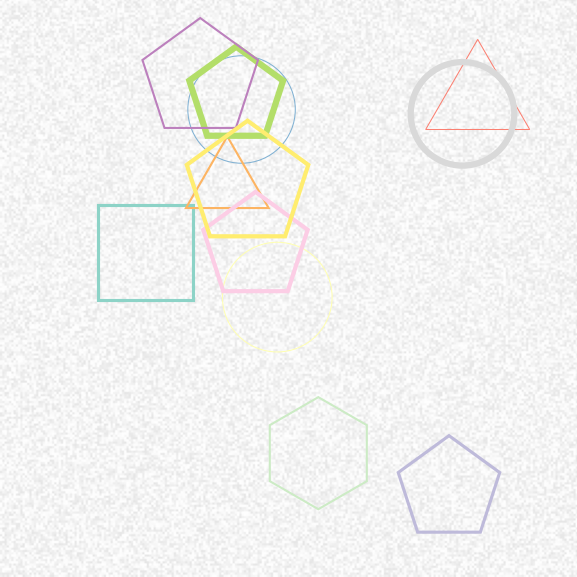[{"shape": "square", "thickness": 1.5, "radius": 0.41, "center": [0.252, 0.562]}, {"shape": "circle", "thickness": 0.5, "radius": 0.47, "center": [0.48, 0.485]}, {"shape": "pentagon", "thickness": 1.5, "radius": 0.46, "center": [0.777, 0.152]}, {"shape": "triangle", "thickness": 0.5, "radius": 0.52, "center": [0.827, 0.827]}, {"shape": "circle", "thickness": 0.5, "radius": 0.47, "center": [0.418, 0.81]}, {"shape": "triangle", "thickness": 1, "radius": 0.41, "center": [0.394, 0.68]}, {"shape": "pentagon", "thickness": 3, "radius": 0.43, "center": [0.409, 0.833]}, {"shape": "pentagon", "thickness": 2, "radius": 0.48, "center": [0.442, 0.572]}, {"shape": "circle", "thickness": 3, "radius": 0.45, "center": [0.801, 0.802]}, {"shape": "pentagon", "thickness": 1, "radius": 0.53, "center": [0.347, 0.863]}, {"shape": "hexagon", "thickness": 1, "radius": 0.48, "center": [0.551, 0.214]}, {"shape": "pentagon", "thickness": 2, "radius": 0.55, "center": [0.429, 0.679]}]